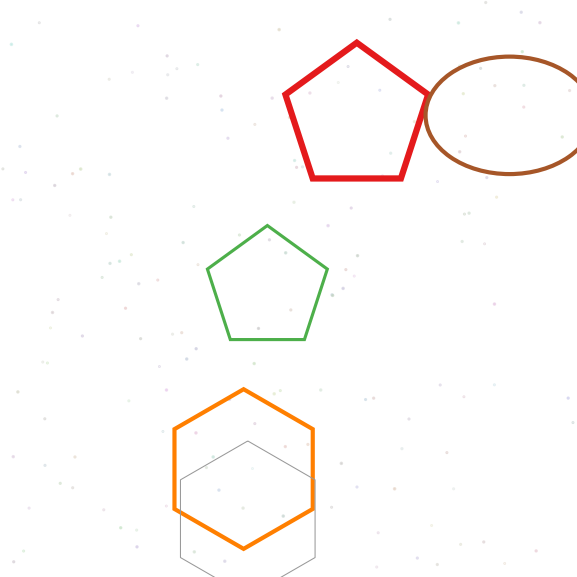[{"shape": "pentagon", "thickness": 3, "radius": 0.65, "center": [0.618, 0.795]}, {"shape": "pentagon", "thickness": 1.5, "radius": 0.55, "center": [0.463, 0.499]}, {"shape": "hexagon", "thickness": 2, "radius": 0.69, "center": [0.422, 0.187]}, {"shape": "oval", "thickness": 2, "radius": 0.73, "center": [0.882, 0.799]}, {"shape": "hexagon", "thickness": 0.5, "radius": 0.67, "center": [0.429, 0.101]}]